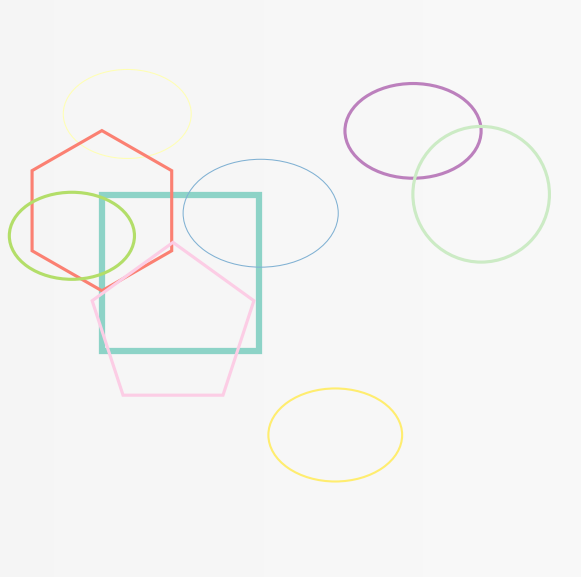[{"shape": "square", "thickness": 3, "radius": 0.67, "center": [0.31, 0.526]}, {"shape": "oval", "thickness": 0.5, "radius": 0.55, "center": [0.219, 0.802]}, {"shape": "hexagon", "thickness": 1.5, "radius": 0.69, "center": [0.175, 0.634]}, {"shape": "oval", "thickness": 0.5, "radius": 0.67, "center": [0.448, 0.63]}, {"shape": "oval", "thickness": 1.5, "radius": 0.54, "center": [0.124, 0.591]}, {"shape": "pentagon", "thickness": 1.5, "radius": 0.73, "center": [0.298, 0.433]}, {"shape": "oval", "thickness": 1.5, "radius": 0.59, "center": [0.711, 0.773]}, {"shape": "circle", "thickness": 1.5, "radius": 0.59, "center": [0.828, 0.663]}, {"shape": "oval", "thickness": 1, "radius": 0.58, "center": [0.577, 0.246]}]